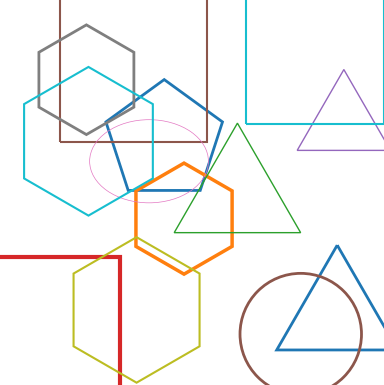[{"shape": "pentagon", "thickness": 2, "radius": 0.8, "center": [0.427, 0.634]}, {"shape": "triangle", "thickness": 2, "radius": 0.91, "center": [0.876, 0.182]}, {"shape": "hexagon", "thickness": 2.5, "radius": 0.72, "center": [0.478, 0.432]}, {"shape": "triangle", "thickness": 1, "radius": 0.95, "center": [0.617, 0.49]}, {"shape": "square", "thickness": 3, "radius": 0.86, "center": [0.139, 0.159]}, {"shape": "triangle", "thickness": 1, "radius": 0.7, "center": [0.893, 0.679]}, {"shape": "circle", "thickness": 2, "radius": 0.79, "center": [0.781, 0.132]}, {"shape": "square", "thickness": 1.5, "radius": 0.95, "center": [0.347, 0.822]}, {"shape": "oval", "thickness": 0.5, "radius": 0.77, "center": [0.387, 0.581]}, {"shape": "hexagon", "thickness": 2, "radius": 0.71, "center": [0.224, 0.793]}, {"shape": "hexagon", "thickness": 1.5, "radius": 0.94, "center": [0.355, 0.195]}, {"shape": "square", "thickness": 1.5, "radius": 0.89, "center": [0.818, 0.856]}, {"shape": "hexagon", "thickness": 1.5, "radius": 0.97, "center": [0.23, 0.633]}]